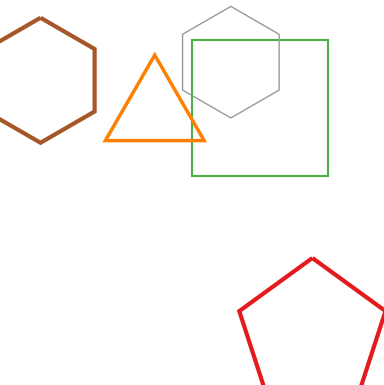[{"shape": "pentagon", "thickness": 3, "radius": 1.0, "center": [0.811, 0.13]}, {"shape": "square", "thickness": 1.5, "radius": 0.89, "center": [0.676, 0.72]}, {"shape": "triangle", "thickness": 2.5, "radius": 0.74, "center": [0.402, 0.709]}, {"shape": "hexagon", "thickness": 3, "radius": 0.81, "center": [0.105, 0.792]}, {"shape": "hexagon", "thickness": 1, "radius": 0.72, "center": [0.6, 0.838]}]